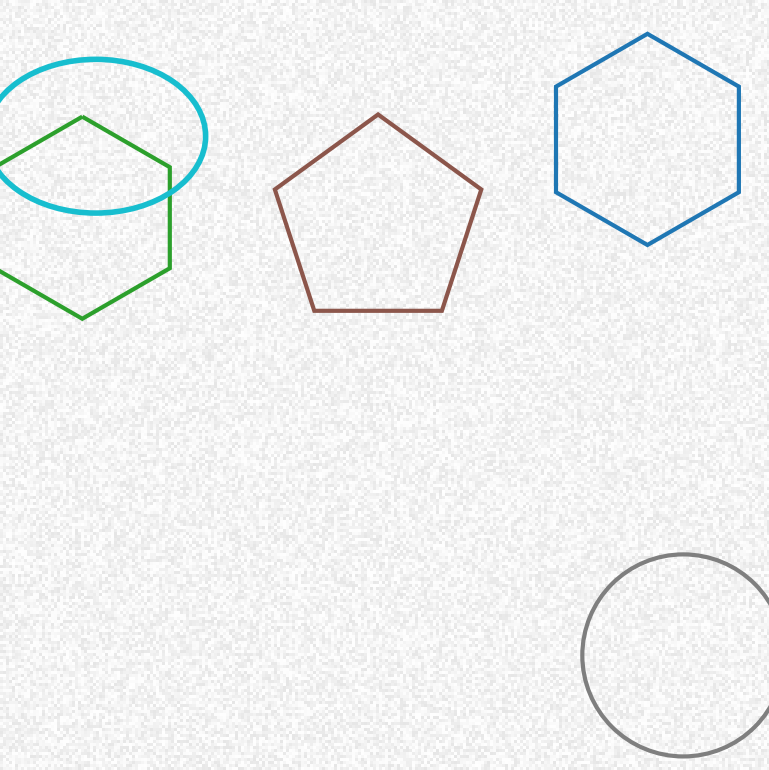[{"shape": "hexagon", "thickness": 1.5, "radius": 0.69, "center": [0.841, 0.819]}, {"shape": "hexagon", "thickness": 1.5, "radius": 0.66, "center": [0.107, 0.717]}, {"shape": "pentagon", "thickness": 1.5, "radius": 0.7, "center": [0.491, 0.71]}, {"shape": "circle", "thickness": 1.5, "radius": 0.66, "center": [0.887, 0.149]}, {"shape": "oval", "thickness": 2, "radius": 0.71, "center": [0.124, 0.823]}]